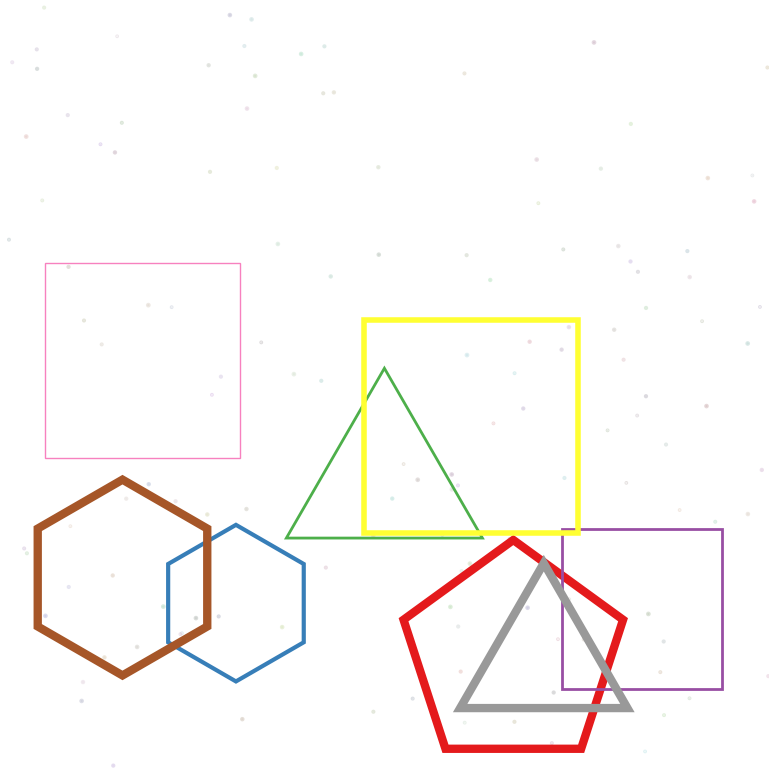[{"shape": "pentagon", "thickness": 3, "radius": 0.75, "center": [0.667, 0.149]}, {"shape": "hexagon", "thickness": 1.5, "radius": 0.51, "center": [0.306, 0.217]}, {"shape": "triangle", "thickness": 1, "radius": 0.74, "center": [0.499, 0.375]}, {"shape": "square", "thickness": 1, "radius": 0.52, "center": [0.834, 0.21]}, {"shape": "square", "thickness": 2, "radius": 0.69, "center": [0.612, 0.446]}, {"shape": "hexagon", "thickness": 3, "radius": 0.64, "center": [0.159, 0.25]}, {"shape": "square", "thickness": 0.5, "radius": 0.63, "center": [0.185, 0.532]}, {"shape": "triangle", "thickness": 3, "radius": 0.63, "center": [0.706, 0.143]}]